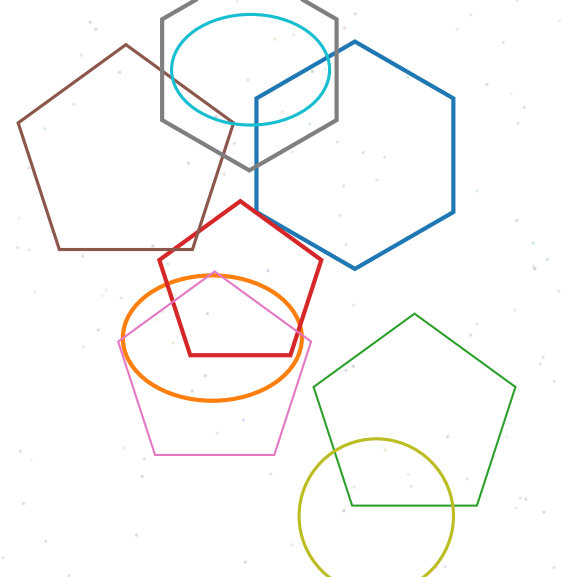[{"shape": "hexagon", "thickness": 2, "radius": 0.98, "center": [0.615, 0.73]}, {"shape": "oval", "thickness": 2, "radius": 0.78, "center": [0.368, 0.414]}, {"shape": "pentagon", "thickness": 1, "radius": 0.92, "center": [0.718, 0.272]}, {"shape": "pentagon", "thickness": 2, "radius": 0.74, "center": [0.416, 0.503]}, {"shape": "pentagon", "thickness": 1.5, "radius": 0.98, "center": [0.218, 0.726]}, {"shape": "pentagon", "thickness": 1, "radius": 0.88, "center": [0.372, 0.353]}, {"shape": "hexagon", "thickness": 2, "radius": 0.87, "center": [0.432, 0.878]}, {"shape": "circle", "thickness": 1.5, "radius": 0.67, "center": [0.652, 0.106]}, {"shape": "oval", "thickness": 1.5, "radius": 0.68, "center": [0.434, 0.878]}]